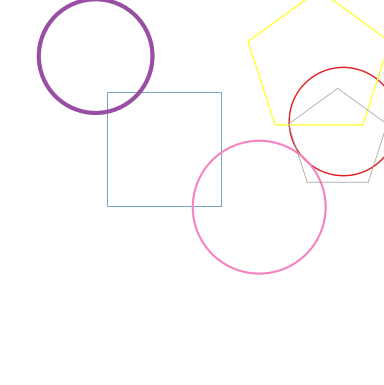[{"shape": "circle", "thickness": 1, "radius": 0.7, "center": [0.892, 0.684]}, {"shape": "square", "thickness": 0.5, "radius": 0.74, "center": [0.426, 0.613]}, {"shape": "circle", "thickness": 3, "radius": 0.74, "center": [0.248, 0.854]}, {"shape": "pentagon", "thickness": 1, "radius": 0.97, "center": [0.828, 0.832]}, {"shape": "circle", "thickness": 1.5, "radius": 0.86, "center": [0.673, 0.462]}, {"shape": "pentagon", "thickness": 0.5, "radius": 0.67, "center": [0.877, 0.636]}]